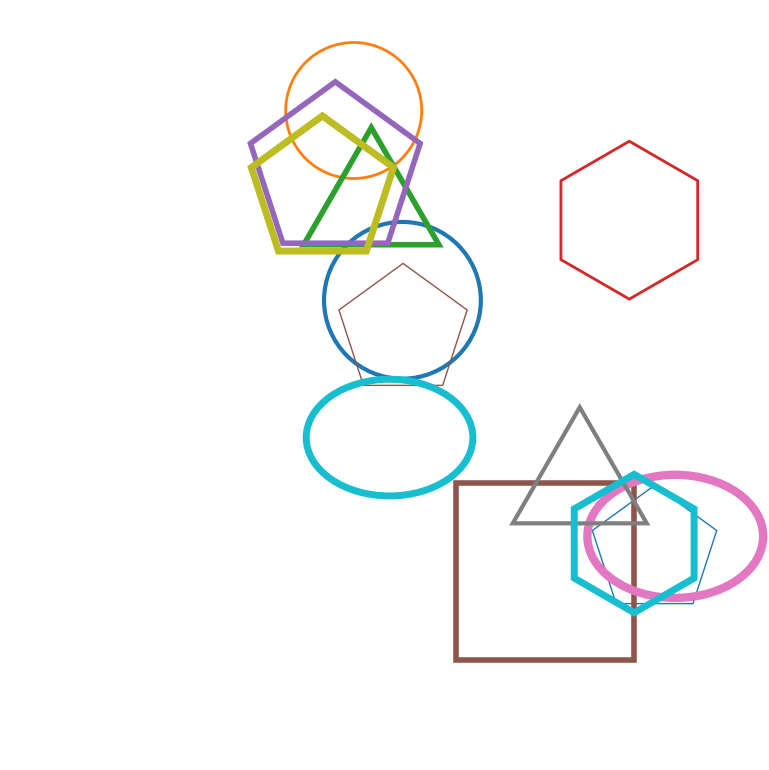[{"shape": "circle", "thickness": 1.5, "radius": 0.51, "center": [0.523, 0.61]}, {"shape": "pentagon", "thickness": 0.5, "radius": 0.42, "center": [0.85, 0.285]}, {"shape": "circle", "thickness": 1, "radius": 0.44, "center": [0.459, 0.857]}, {"shape": "triangle", "thickness": 2, "radius": 0.51, "center": [0.482, 0.733]}, {"shape": "hexagon", "thickness": 1, "radius": 0.51, "center": [0.817, 0.714]}, {"shape": "pentagon", "thickness": 2, "radius": 0.58, "center": [0.435, 0.778]}, {"shape": "pentagon", "thickness": 0.5, "radius": 0.44, "center": [0.523, 0.57]}, {"shape": "square", "thickness": 2, "radius": 0.58, "center": [0.708, 0.258]}, {"shape": "oval", "thickness": 3, "radius": 0.57, "center": [0.877, 0.303]}, {"shape": "triangle", "thickness": 1.5, "radius": 0.5, "center": [0.753, 0.371]}, {"shape": "pentagon", "thickness": 2.5, "radius": 0.49, "center": [0.419, 0.752]}, {"shape": "hexagon", "thickness": 2.5, "radius": 0.45, "center": [0.824, 0.294]}, {"shape": "oval", "thickness": 2.5, "radius": 0.54, "center": [0.506, 0.432]}]